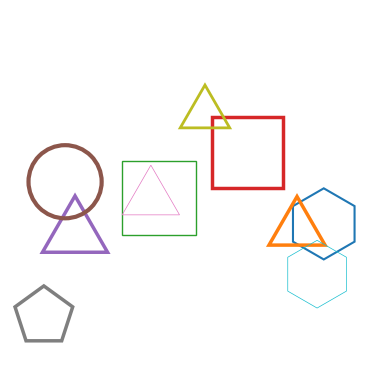[{"shape": "hexagon", "thickness": 1.5, "radius": 0.46, "center": [0.841, 0.418]}, {"shape": "triangle", "thickness": 2.5, "radius": 0.42, "center": [0.771, 0.405]}, {"shape": "square", "thickness": 1, "radius": 0.48, "center": [0.414, 0.486]}, {"shape": "square", "thickness": 2.5, "radius": 0.46, "center": [0.643, 0.604]}, {"shape": "triangle", "thickness": 2.5, "radius": 0.49, "center": [0.195, 0.394]}, {"shape": "circle", "thickness": 3, "radius": 0.47, "center": [0.169, 0.528]}, {"shape": "triangle", "thickness": 0.5, "radius": 0.43, "center": [0.392, 0.485]}, {"shape": "pentagon", "thickness": 2.5, "radius": 0.39, "center": [0.114, 0.179]}, {"shape": "triangle", "thickness": 2, "radius": 0.37, "center": [0.532, 0.705]}, {"shape": "hexagon", "thickness": 0.5, "radius": 0.44, "center": [0.824, 0.288]}]